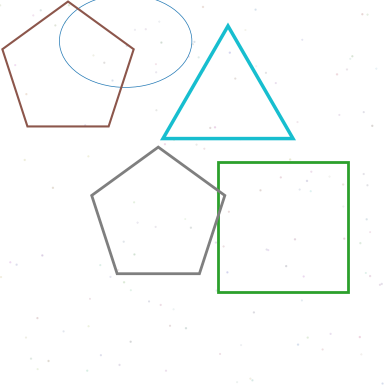[{"shape": "oval", "thickness": 0.5, "radius": 0.86, "center": [0.326, 0.893]}, {"shape": "square", "thickness": 2, "radius": 0.85, "center": [0.735, 0.41]}, {"shape": "pentagon", "thickness": 1.5, "radius": 0.9, "center": [0.177, 0.817]}, {"shape": "pentagon", "thickness": 2, "radius": 0.91, "center": [0.411, 0.436]}, {"shape": "triangle", "thickness": 2.5, "radius": 0.97, "center": [0.592, 0.738]}]